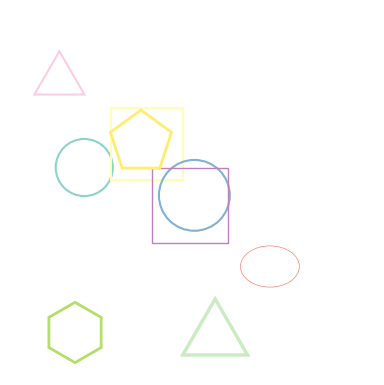[{"shape": "circle", "thickness": 1.5, "radius": 0.37, "center": [0.219, 0.565]}, {"shape": "square", "thickness": 1.5, "radius": 0.47, "center": [0.382, 0.626]}, {"shape": "oval", "thickness": 0.5, "radius": 0.38, "center": [0.701, 0.308]}, {"shape": "circle", "thickness": 1.5, "radius": 0.46, "center": [0.505, 0.493]}, {"shape": "hexagon", "thickness": 2, "radius": 0.39, "center": [0.195, 0.136]}, {"shape": "triangle", "thickness": 1.5, "radius": 0.37, "center": [0.154, 0.792]}, {"shape": "square", "thickness": 1, "radius": 0.49, "center": [0.493, 0.467]}, {"shape": "triangle", "thickness": 2.5, "radius": 0.49, "center": [0.559, 0.127]}, {"shape": "pentagon", "thickness": 2, "radius": 0.42, "center": [0.366, 0.631]}]